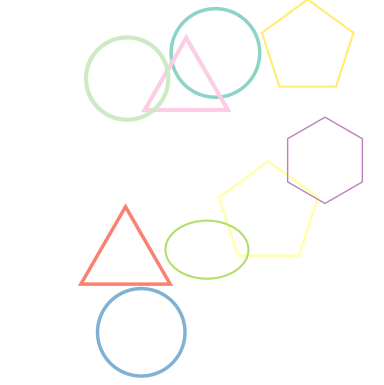[{"shape": "circle", "thickness": 2.5, "radius": 0.58, "center": [0.56, 0.862]}, {"shape": "pentagon", "thickness": 2, "radius": 0.68, "center": [0.697, 0.445]}, {"shape": "triangle", "thickness": 2.5, "radius": 0.67, "center": [0.326, 0.329]}, {"shape": "circle", "thickness": 2.5, "radius": 0.57, "center": [0.367, 0.137]}, {"shape": "oval", "thickness": 1.5, "radius": 0.54, "center": [0.538, 0.352]}, {"shape": "triangle", "thickness": 3, "radius": 0.62, "center": [0.484, 0.777]}, {"shape": "hexagon", "thickness": 1, "radius": 0.56, "center": [0.844, 0.584]}, {"shape": "circle", "thickness": 3, "radius": 0.53, "center": [0.33, 0.796]}, {"shape": "pentagon", "thickness": 1.5, "radius": 0.63, "center": [0.799, 0.876]}]